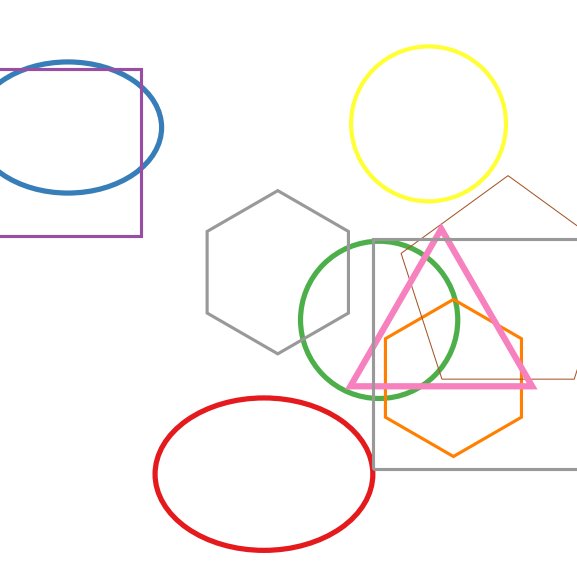[{"shape": "oval", "thickness": 2.5, "radius": 0.94, "center": [0.457, 0.178]}, {"shape": "oval", "thickness": 2.5, "radius": 0.81, "center": [0.118, 0.778]}, {"shape": "circle", "thickness": 2.5, "radius": 0.68, "center": [0.657, 0.445]}, {"shape": "square", "thickness": 1.5, "radius": 0.72, "center": [0.101, 0.735]}, {"shape": "hexagon", "thickness": 1.5, "radius": 0.68, "center": [0.785, 0.345]}, {"shape": "circle", "thickness": 2, "radius": 0.67, "center": [0.742, 0.785]}, {"shape": "pentagon", "thickness": 0.5, "radius": 0.97, "center": [0.88, 0.5]}, {"shape": "triangle", "thickness": 3, "radius": 0.91, "center": [0.764, 0.421]}, {"shape": "hexagon", "thickness": 1.5, "radius": 0.71, "center": [0.481, 0.528]}, {"shape": "square", "thickness": 1.5, "radius": 0.99, "center": [0.846, 0.386]}]